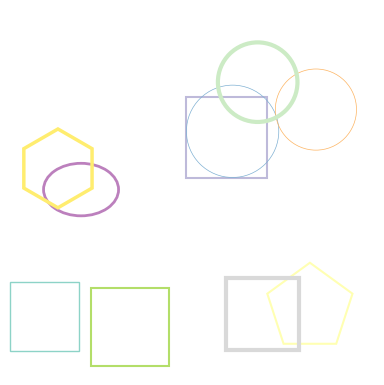[{"shape": "square", "thickness": 1, "radius": 0.45, "center": [0.116, 0.177]}, {"shape": "pentagon", "thickness": 1.5, "radius": 0.58, "center": [0.805, 0.201]}, {"shape": "square", "thickness": 1.5, "radius": 0.52, "center": [0.589, 0.643]}, {"shape": "circle", "thickness": 0.5, "radius": 0.6, "center": [0.604, 0.659]}, {"shape": "circle", "thickness": 0.5, "radius": 0.53, "center": [0.821, 0.715]}, {"shape": "square", "thickness": 1.5, "radius": 0.51, "center": [0.337, 0.15]}, {"shape": "square", "thickness": 3, "radius": 0.47, "center": [0.682, 0.185]}, {"shape": "oval", "thickness": 2, "radius": 0.49, "center": [0.211, 0.508]}, {"shape": "circle", "thickness": 3, "radius": 0.52, "center": [0.669, 0.787]}, {"shape": "hexagon", "thickness": 2.5, "radius": 0.51, "center": [0.151, 0.563]}]